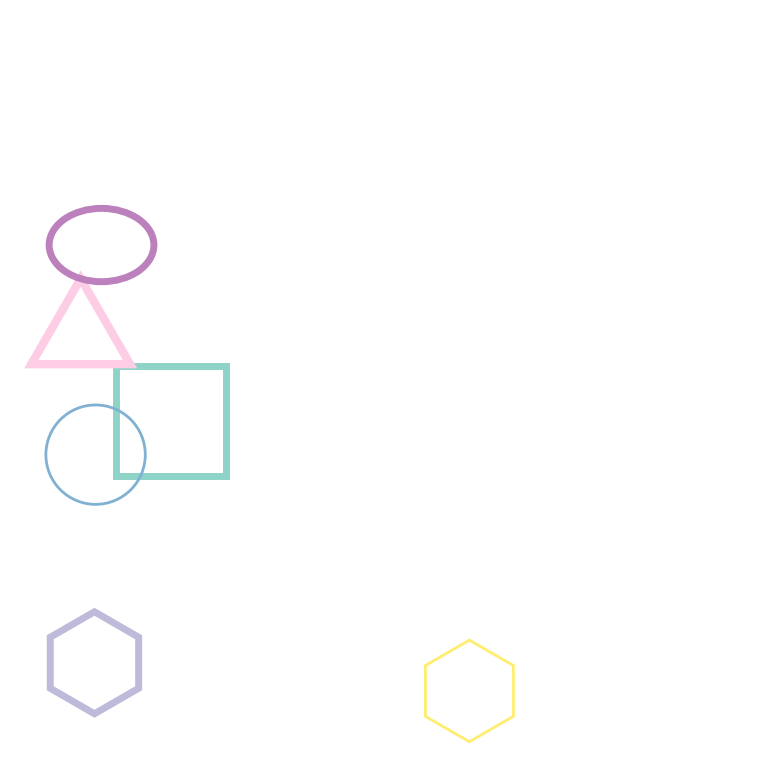[{"shape": "square", "thickness": 2.5, "radius": 0.36, "center": [0.222, 0.453]}, {"shape": "hexagon", "thickness": 2.5, "radius": 0.33, "center": [0.123, 0.139]}, {"shape": "circle", "thickness": 1, "radius": 0.32, "center": [0.124, 0.41]}, {"shape": "triangle", "thickness": 3, "radius": 0.37, "center": [0.105, 0.564]}, {"shape": "oval", "thickness": 2.5, "radius": 0.34, "center": [0.132, 0.682]}, {"shape": "hexagon", "thickness": 1, "radius": 0.33, "center": [0.61, 0.103]}]